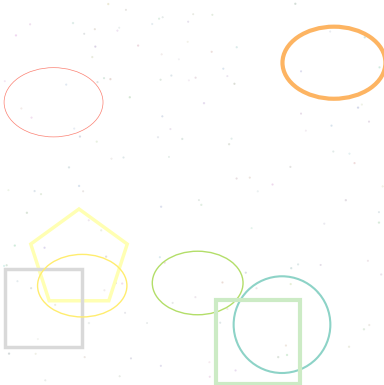[{"shape": "circle", "thickness": 1.5, "radius": 0.63, "center": [0.732, 0.157]}, {"shape": "pentagon", "thickness": 2.5, "radius": 0.66, "center": [0.205, 0.325]}, {"shape": "oval", "thickness": 0.5, "radius": 0.64, "center": [0.139, 0.734]}, {"shape": "oval", "thickness": 3, "radius": 0.67, "center": [0.867, 0.837]}, {"shape": "oval", "thickness": 1, "radius": 0.59, "center": [0.513, 0.265]}, {"shape": "square", "thickness": 2.5, "radius": 0.5, "center": [0.113, 0.2]}, {"shape": "square", "thickness": 3, "radius": 0.54, "center": [0.67, 0.112]}, {"shape": "oval", "thickness": 1, "radius": 0.58, "center": [0.214, 0.258]}]